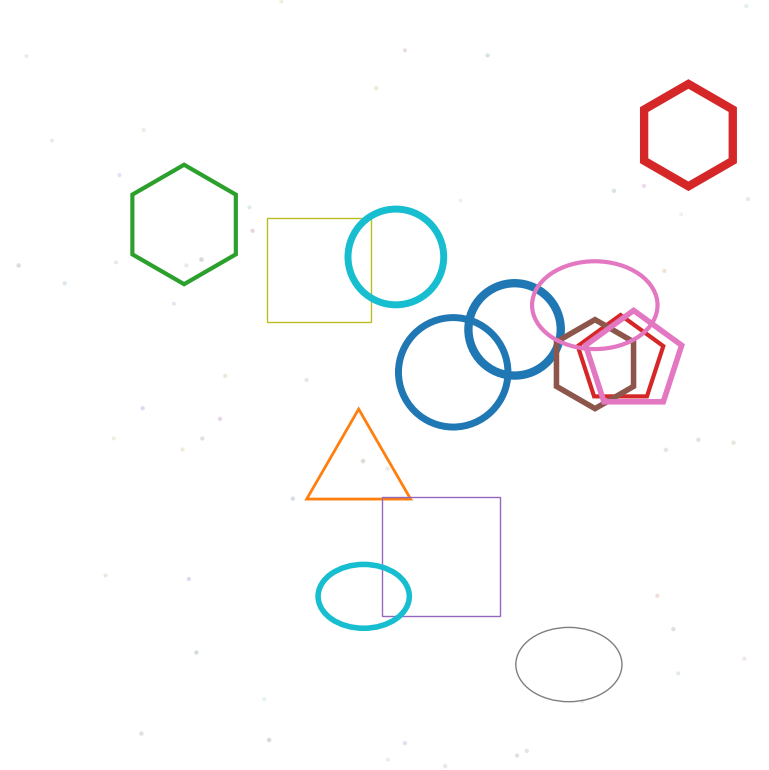[{"shape": "circle", "thickness": 3, "radius": 0.3, "center": [0.668, 0.572]}, {"shape": "circle", "thickness": 2.5, "radius": 0.36, "center": [0.589, 0.516]}, {"shape": "triangle", "thickness": 1, "radius": 0.39, "center": [0.466, 0.391]}, {"shape": "hexagon", "thickness": 1.5, "radius": 0.39, "center": [0.239, 0.708]}, {"shape": "hexagon", "thickness": 3, "radius": 0.33, "center": [0.894, 0.824]}, {"shape": "pentagon", "thickness": 1.5, "radius": 0.29, "center": [0.806, 0.532]}, {"shape": "square", "thickness": 0.5, "radius": 0.38, "center": [0.573, 0.277]}, {"shape": "hexagon", "thickness": 2, "radius": 0.29, "center": [0.773, 0.527]}, {"shape": "oval", "thickness": 1.5, "radius": 0.41, "center": [0.772, 0.604]}, {"shape": "pentagon", "thickness": 2, "radius": 0.33, "center": [0.823, 0.531]}, {"shape": "oval", "thickness": 0.5, "radius": 0.34, "center": [0.739, 0.137]}, {"shape": "square", "thickness": 0.5, "radius": 0.34, "center": [0.415, 0.649]}, {"shape": "circle", "thickness": 2.5, "radius": 0.31, "center": [0.514, 0.666]}, {"shape": "oval", "thickness": 2, "radius": 0.3, "center": [0.472, 0.226]}]